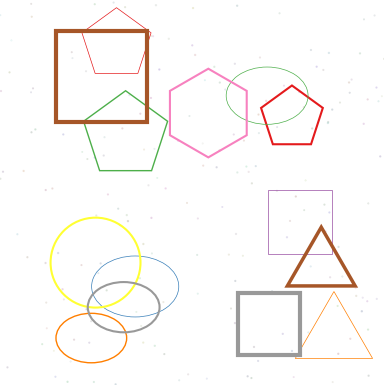[{"shape": "pentagon", "thickness": 0.5, "radius": 0.47, "center": [0.303, 0.886]}, {"shape": "pentagon", "thickness": 1.5, "radius": 0.42, "center": [0.758, 0.694]}, {"shape": "oval", "thickness": 0.5, "radius": 0.57, "center": [0.351, 0.256]}, {"shape": "pentagon", "thickness": 1, "radius": 0.57, "center": [0.326, 0.65]}, {"shape": "oval", "thickness": 0.5, "radius": 0.53, "center": [0.694, 0.751]}, {"shape": "square", "thickness": 0.5, "radius": 0.42, "center": [0.779, 0.423]}, {"shape": "triangle", "thickness": 0.5, "radius": 0.58, "center": [0.867, 0.127]}, {"shape": "oval", "thickness": 1, "radius": 0.46, "center": [0.237, 0.122]}, {"shape": "circle", "thickness": 1.5, "radius": 0.58, "center": [0.248, 0.318]}, {"shape": "triangle", "thickness": 2.5, "radius": 0.51, "center": [0.834, 0.308]}, {"shape": "square", "thickness": 3, "radius": 0.59, "center": [0.264, 0.802]}, {"shape": "hexagon", "thickness": 1.5, "radius": 0.58, "center": [0.541, 0.706]}, {"shape": "square", "thickness": 3, "radius": 0.41, "center": [0.699, 0.158]}, {"shape": "oval", "thickness": 1.5, "radius": 0.47, "center": [0.321, 0.202]}]